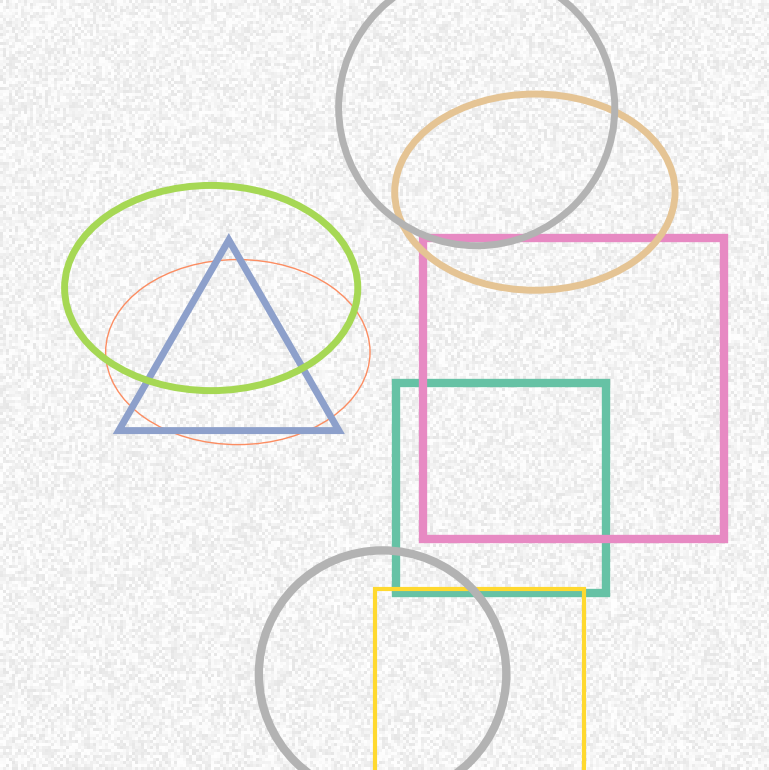[{"shape": "square", "thickness": 3, "radius": 0.68, "center": [0.65, 0.366]}, {"shape": "oval", "thickness": 0.5, "radius": 0.86, "center": [0.309, 0.543]}, {"shape": "triangle", "thickness": 2.5, "radius": 0.83, "center": [0.297, 0.523]}, {"shape": "square", "thickness": 3, "radius": 0.98, "center": [0.744, 0.495]}, {"shape": "oval", "thickness": 2.5, "radius": 0.95, "center": [0.274, 0.626]}, {"shape": "square", "thickness": 1.5, "radius": 0.68, "center": [0.623, 0.1]}, {"shape": "oval", "thickness": 2.5, "radius": 0.91, "center": [0.695, 0.75]}, {"shape": "circle", "thickness": 3, "radius": 0.8, "center": [0.497, 0.124]}, {"shape": "circle", "thickness": 2.5, "radius": 0.9, "center": [0.619, 0.86]}]